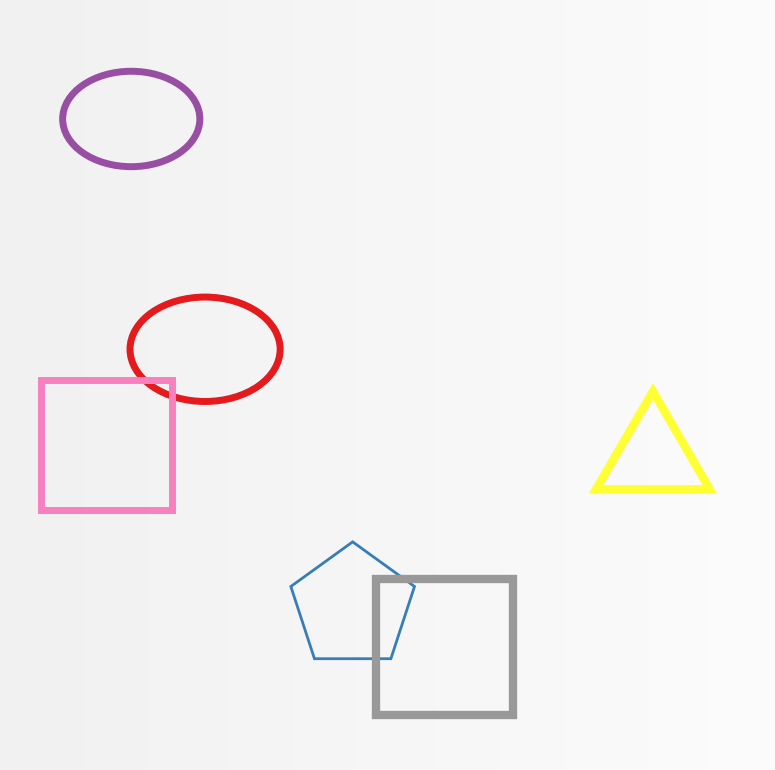[{"shape": "oval", "thickness": 2.5, "radius": 0.48, "center": [0.265, 0.546]}, {"shape": "pentagon", "thickness": 1, "radius": 0.42, "center": [0.455, 0.212]}, {"shape": "oval", "thickness": 2.5, "radius": 0.44, "center": [0.169, 0.845]}, {"shape": "triangle", "thickness": 3, "radius": 0.42, "center": [0.842, 0.407]}, {"shape": "square", "thickness": 2.5, "radius": 0.42, "center": [0.137, 0.422]}, {"shape": "square", "thickness": 3, "radius": 0.44, "center": [0.574, 0.16]}]